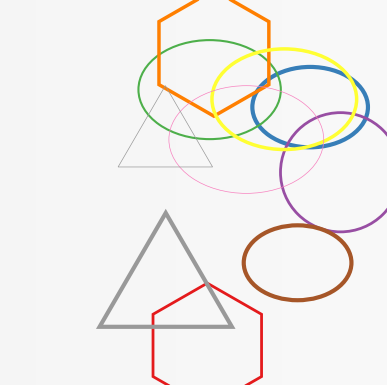[{"shape": "hexagon", "thickness": 2, "radius": 0.81, "center": [0.535, 0.103]}, {"shape": "oval", "thickness": 3, "radius": 0.75, "center": [0.8, 0.722]}, {"shape": "oval", "thickness": 1.5, "radius": 0.92, "center": [0.541, 0.767]}, {"shape": "circle", "thickness": 2, "radius": 0.77, "center": [0.879, 0.553]}, {"shape": "hexagon", "thickness": 2.5, "radius": 0.82, "center": [0.552, 0.862]}, {"shape": "oval", "thickness": 2.5, "radius": 0.93, "center": [0.734, 0.742]}, {"shape": "oval", "thickness": 3, "radius": 0.69, "center": [0.768, 0.317]}, {"shape": "oval", "thickness": 0.5, "radius": 1.0, "center": [0.636, 0.638]}, {"shape": "triangle", "thickness": 0.5, "radius": 0.7, "center": [0.427, 0.637]}, {"shape": "triangle", "thickness": 3, "radius": 0.99, "center": [0.428, 0.25]}]